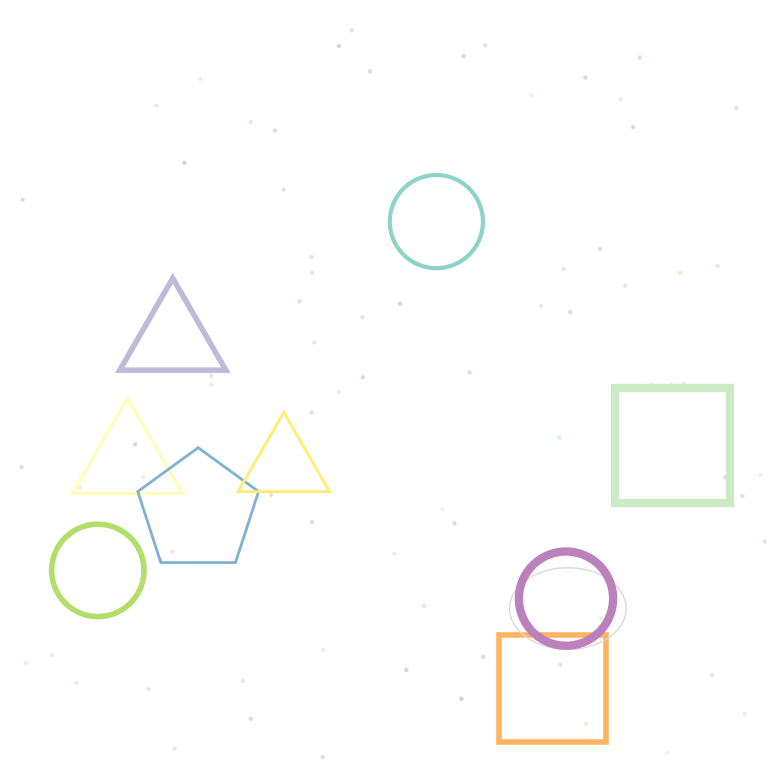[{"shape": "circle", "thickness": 1.5, "radius": 0.3, "center": [0.567, 0.712]}, {"shape": "triangle", "thickness": 1, "radius": 0.41, "center": [0.166, 0.4]}, {"shape": "triangle", "thickness": 2, "radius": 0.4, "center": [0.224, 0.559]}, {"shape": "pentagon", "thickness": 1, "radius": 0.41, "center": [0.257, 0.336]}, {"shape": "square", "thickness": 2, "radius": 0.35, "center": [0.718, 0.106]}, {"shape": "circle", "thickness": 2, "radius": 0.3, "center": [0.127, 0.259]}, {"shape": "oval", "thickness": 0.5, "radius": 0.38, "center": [0.737, 0.21]}, {"shape": "circle", "thickness": 3, "radius": 0.31, "center": [0.735, 0.223]}, {"shape": "square", "thickness": 3, "radius": 0.37, "center": [0.873, 0.421]}, {"shape": "triangle", "thickness": 1, "radius": 0.34, "center": [0.369, 0.396]}]